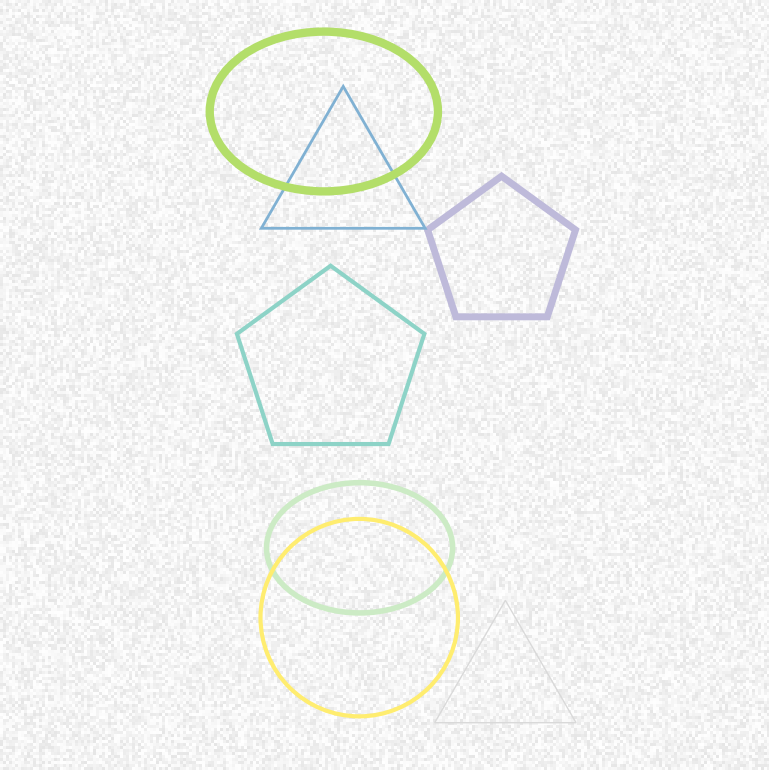[{"shape": "pentagon", "thickness": 1.5, "radius": 0.64, "center": [0.429, 0.527]}, {"shape": "pentagon", "thickness": 2.5, "radius": 0.5, "center": [0.651, 0.67]}, {"shape": "triangle", "thickness": 1, "radius": 0.61, "center": [0.446, 0.765]}, {"shape": "oval", "thickness": 3, "radius": 0.74, "center": [0.421, 0.855]}, {"shape": "triangle", "thickness": 0.5, "radius": 0.53, "center": [0.656, 0.114]}, {"shape": "oval", "thickness": 2, "radius": 0.6, "center": [0.467, 0.289]}, {"shape": "circle", "thickness": 1.5, "radius": 0.64, "center": [0.467, 0.198]}]